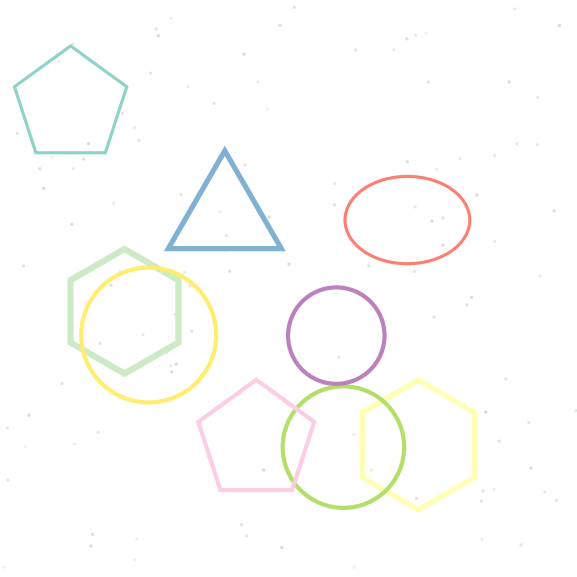[{"shape": "pentagon", "thickness": 1.5, "radius": 0.51, "center": [0.122, 0.817]}, {"shape": "hexagon", "thickness": 2.5, "radius": 0.56, "center": [0.724, 0.229]}, {"shape": "oval", "thickness": 1.5, "radius": 0.54, "center": [0.705, 0.618]}, {"shape": "triangle", "thickness": 2.5, "radius": 0.57, "center": [0.389, 0.625]}, {"shape": "circle", "thickness": 2, "radius": 0.53, "center": [0.595, 0.225]}, {"shape": "pentagon", "thickness": 2, "radius": 0.53, "center": [0.444, 0.236]}, {"shape": "circle", "thickness": 2, "radius": 0.42, "center": [0.582, 0.418]}, {"shape": "hexagon", "thickness": 3, "radius": 0.54, "center": [0.216, 0.46]}, {"shape": "circle", "thickness": 2, "radius": 0.58, "center": [0.257, 0.419]}]